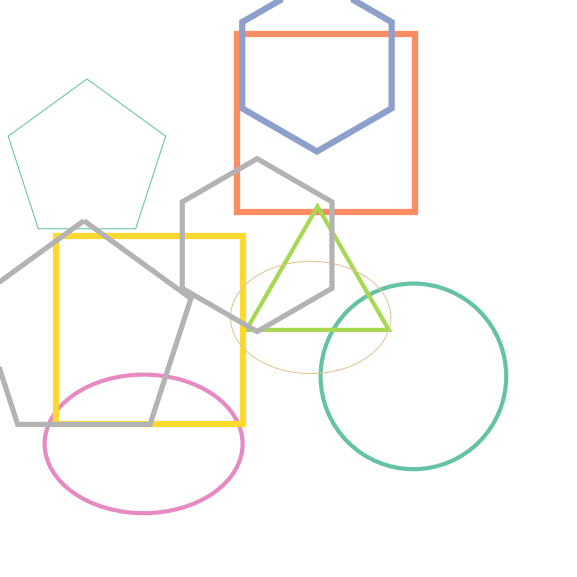[{"shape": "circle", "thickness": 2, "radius": 0.8, "center": [0.716, 0.347]}, {"shape": "pentagon", "thickness": 0.5, "radius": 0.72, "center": [0.151, 0.719]}, {"shape": "square", "thickness": 3, "radius": 0.77, "center": [0.564, 0.786]}, {"shape": "hexagon", "thickness": 3, "radius": 0.75, "center": [0.549, 0.886]}, {"shape": "oval", "thickness": 2, "radius": 0.86, "center": [0.249, 0.23]}, {"shape": "triangle", "thickness": 2, "radius": 0.71, "center": [0.55, 0.499]}, {"shape": "square", "thickness": 3, "radius": 0.81, "center": [0.259, 0.428]}, {"shape": "oval", "thickness": 0.5, "radius": 0.69, "center": [0.538, 0.449]}, {"shape": "pentagon", "thickness": 2.5, "radius": 0.97, "center": [0.145, 0.422]}, {"shape": "hexagon", "thickness": 2.5, "radius": 0.75, "center": [0.445, 0.575]}]